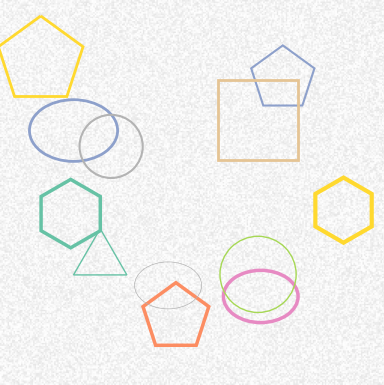[{"shape": "triangle", "thickness": 1, "radius": 0.4, "center": [0.26, 0.326]}, {"shape": "hexagon", "thickness": 2.5, "radius": 0.44, "center": [0.184, 0.445]}, {"shape": "pentagon", "thickness": 2.5, "radius": 0.45, "center": [0.457, 0.176]}, {"shape": "oval", "thickness": 2, "radius": 0.57, "center": [0.191, 0.661]}, {"shape": "pentagon", "thickness": 1.5, "radius": 0.43, "center": [0.735, 0.796]}, {"shape": "oval", "thickness": 2.5, "radius": 0.48, "center": [0.677, 0.23]}, {"shape": "circle", "thickness": 1, "radius": 0.49, "center": [0.67, 0.287]}, {"shape": "pentagon", "thickness": 2, "radius": 0.58, "center": [0.106, 0.843]}, {"shape": "hexagon", "thickness": 3, "radius": 0.42, "center": [0.892, 0.454]}, {"shape": "square", "thickness": 2, "radius": 0.52, "center": [0.67, 0.688]}, {"shape": "oval", "thickness": 0.5, "radius": 0.44, "center": [0.437, 0.259]}, {"shape": "circle", "thickness": 1.5, "radius": 0.41, "center": [0.289, 0.62]}]